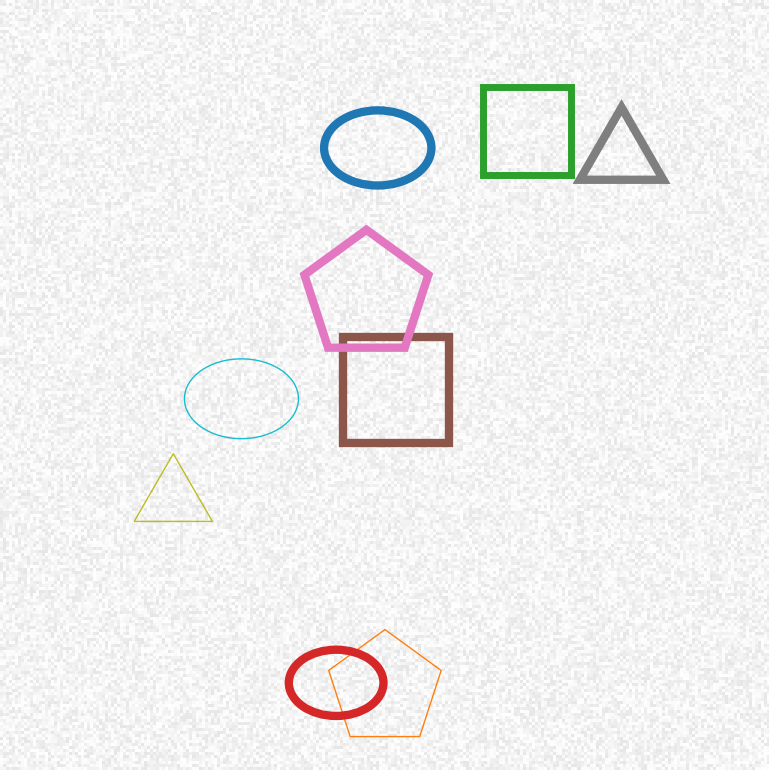[{"shape": "oval", "thickness": 3, "radius": 0.35, "center": [0.491, 0.808]}, {"shape": "pentagon", "thickness": 0.5, "radius": 0.38, "center": [0.5, 0.106]}, {"shape": "square", "thickness": 2.5, "radius": 0.29, "center": [0.684, 0.83]}, {"shape": "oval", "thickness": 3, "radius": 0.31, "center": [0.437, 0.113]}, {"shape": "square", "thickness": 3, "radius": 0.34, "center": [0.515, 0.493]}, {"shape": "pentagon", "thickness": 3, "radius": 0.42, "center": [0.476, 0.617]}, {"shape": "triangle", "thickness": 3, "radius": 0.31, "center": [0.807, 0.798]}, {"shape": "triangle", "thickness": 0.5, "radius": 0.29, "center": [0.225, 0.352]}, {"shape": "oval", "thickness": 0.5, "radius": 0.37, "center": [0.314, 0.482]}]